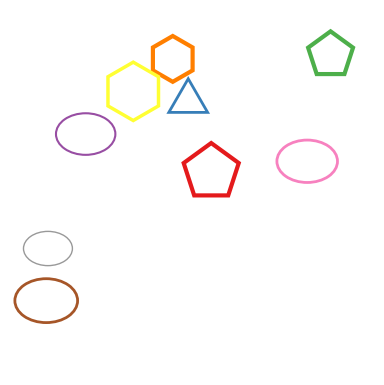[{"shape": "pentagon", "thickness": 3, "radius": 0.38, "center": [0.549, 0.553]}, {"shape": "triangle", "thickness": 2, "radius": 0.29, "center": [0.489, 0.737]}, {"shape": "pentagon", "thickness": 3, "radius": 0.31, "center": [0.859, 0.857]}, {"shape": "oval", "thickness": 1.5, "radius": 0.39, "center": [0.223, 0.652]}, {"shape": "hexagon", "thickness": 3, "radius": 0.3, "center": [0.449, 0.847]}, {"shape": "hexagon", "thickness": 2.5, "radius": 0.38, "center": [0.346, 0.763]}, {"shape": "oval", "thickness": 2, "radius": 0.41, "center": [0.12, 0.219]}, {"shape": "oval", "thickness": 2, "radius": 0.39, "center": [0.798, 0.581]}, {"shape": "oval", "thickness": 1, "radius": 0.32, "center": [0.125, 0.355]}]